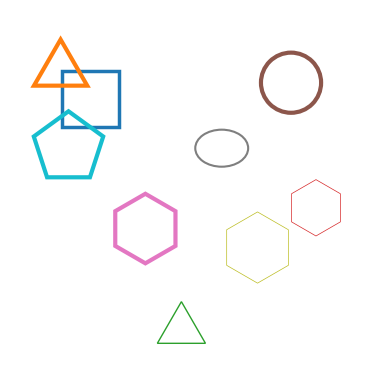[{"shape": "square", "thickness": 2.5, "radius": 0.37, "center": [0.235, 0.742]}, {"shape": "triangle", "thickness": 3, "radius": 0.4, "center": [0.157, 0.817]}, {"shape": "triangle", "thickness": 1, "radius": 0.36, "center": [0.471, 0.144]}, {"shape": "hexagon", "thickness": 0.5, "radius": 0.37, "center": [0.821, 0.46]}, {"shape": "circle", "thickness": 3, "radius": 0.39, "center": [0.756, 0.785]}, {"shape": "hexagon", "thickness": 3, "radius": 0.45, "center": [0.378, 0.406]}, {"shape": "oval", "thickness": 1.5, "radius": 0.34, "center": [0.576, 0.615]}, {"shape": "hexagon", "thickness": 0.5, "radius": 0.46, "center": [0.669, 0.357]}, {"shape": "pentagon", "thickness": 3, "radius": 0.47, "center": [0.178, 0.616]}]